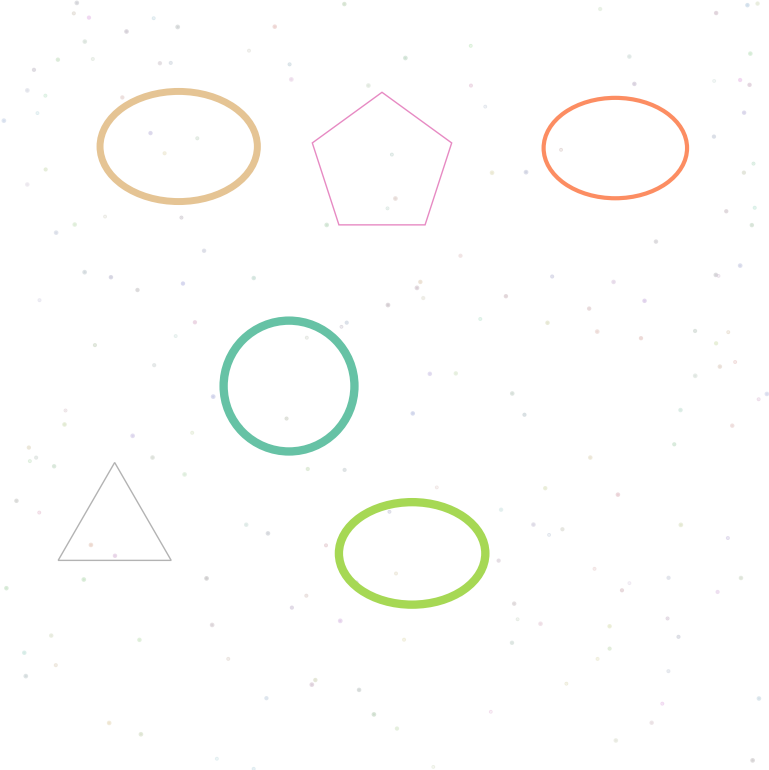[{"shape": "circle", "thickness": 3, "radius": 0.42, "center": [0.375, 0.499]}, {"shape": "oval", "thickness": 1.5, "radius": 0.47, "center": [0.799, 0.808]}, {"shape": "pentagon", "thickness": 0.5, "radius": 0.48, "center": [0.496, 0.785]}, {"shape": "oval", "thickness": 3, "radius": 0.48, "center": [0.535, 0.281]}, {"shape": "oval", "thickness": 2.5, "radius": 0.51, "center": [0.232, 0.81]}, {"shape": "triangle", "thickness": 0.5, "radius": 0.42, "center": [0.149, 0.315]}]